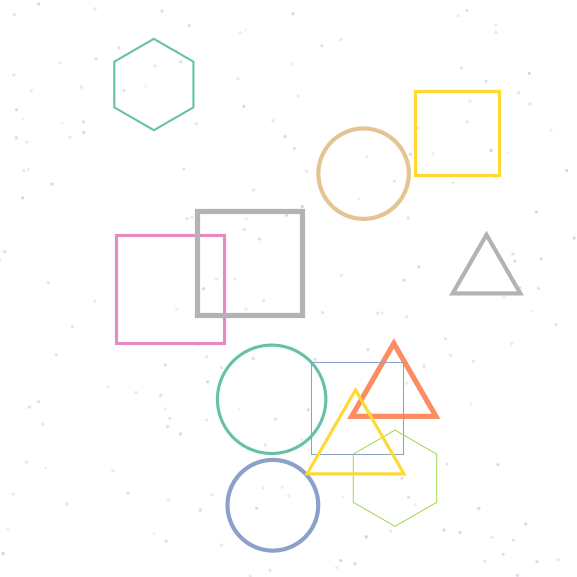[{"shape": "hexagon", "thickness": 1, "radius": 0.4, "center": [0.266, 0.853]}, {"shape": "circle", "thickness": 1.5, "radius": 0.47, "center": [0.47, 0.308]}, {"shape": "triangle", "thickness": 2.5, "radius": 0.42, "center": [0.682, 0.32]}, {"shape": "square", "thickness": 0.5, "radius": 0.4, "center": [0.619, 0.293]}, {"shape": "circle", "thickness": 2, "radius": 0.39, "center": [0.472, 0.124]}, {"shape": "square", "thickness": 1.5, "radius": 0.47, "center": [0.294, 0.499]}, {"shape": "hexagon", "thickness": 0.5, "radius": 0.42, "center": [0.684, 0.171]}, {"shape": "square", "thickness": 1.5, "radius": 0.37, "center": [0.791, 0.769]}, {"shape": "triangle", "thickness": 1.5, "radius": 0.48, "center": [0.616, 0.227]}, {"shape": "circle", "thickness": 2, "radius": 0.39, "center": [0.63, 0.698]}, {"shape": "triangle", "thickness": 2, "radius": 0.34, "center": [0.842, 0.525]}, {"shape": "square", "thickness": 2.5, "radius": 0.45, "center": [0.432, 0.543]}]